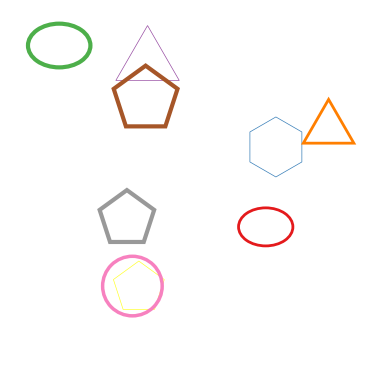[{"shape": "oval", "thickness": 2, "radius": 0.35, "center": [0.69, 0.411]}, {"shape": "hexagon", "thickness": 0.5, "radius": 0.39, "center": [0.717, 0.618]}, {"shape": "oval", "thickness": 3, "radius": 0.41, "center": [0.154, 0.882]}, {"shape": "triangle", "thickness": 0.5, "radius": 0.48, "center": [0.383, 0.839]}, {"shape": "triangle", "thickness": 2, "radius": 0.38, "center": [0.854, 0.666]}, {"shape": "pentagon", "thickness": 0.5, "radius": 0.35, "center": [0.361, 0.252]}, {"shape": "pentagon", "thickness": 3, "radius": 0.44, "center": [0.378, 0.742]}, {"shape": "circle", "thickness": 2.5, "radius": 0.39, "center": [0.344, 0.257]}, {"shape": "pentagon", "thickness": 3, "radius": 0.37, "center": [0.33, 0.432]}]